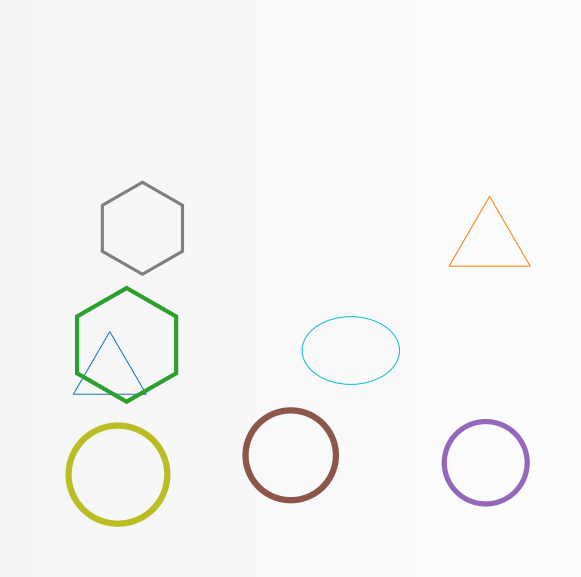[{"shape": "triangle", "thickness": 0.5, "radius": 0.36, "center": [0.189, 0.353]}, {"shape": "triangle", "thickness": 0.5, "radius": 0.4, "center": [0.842, 0.579]}, {"shape": "hexagon", "thickness": 2, "radius": 0.49, "center": [0.218, 0.402]}, {"shape": "circle", "thickness": 2.5, "radius": 0.36, "center": [0.836, 0.198]}, {"shape": "circle", "thickness": 3, "radius": 0.39, "center": [0.5, 0.211]}, {"shape": "hexagon", "thickness": 1.5, "radius": 0.4, "center": [0.245, 0.604]}, {"shape": "circle", "thickness": 3, "radius": 0.42, "center": [0.203, 0.177]}, {"shape": "oval", "thickness": 0.5, "radius": 0.42, "center": [0.604, 0.392]}]